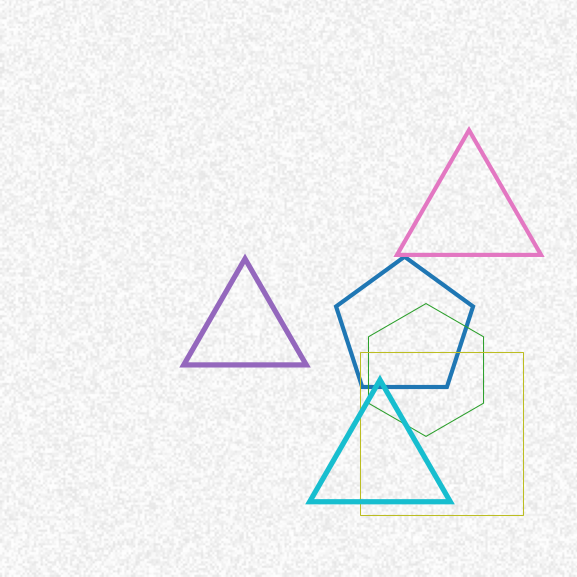[{"shape": "pentagon", "thickness": 2, "radius": 0.62, "center": [0.701, 0.43]}, {"shape": "hexagon", "thickness": 0.5, "radius": 0.58, "center": [0.738, 0.358]}, {"shape": "triangle", "thickness": 2.5, "radius": 0.61, "center": [0.424, 0.429]}, {"shape": "triangle", "thickness": 2, "radius": 0.72, "center": [0.812, 0.63]}, {"shape": "square", "thickness": 0.5, "radius": 0.7, "center": [0.765, 0.248]}, {"shape": "triangle", "thickness": 2.5, "radius": 0.7, "center": [0.658, 0.201]}]